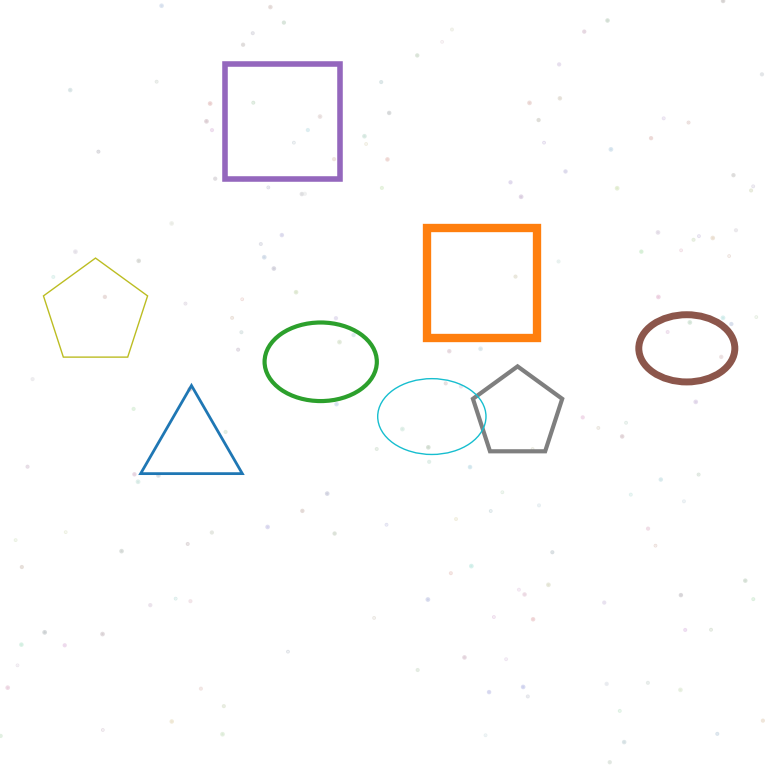[{"shape": "triangle", "thickness": 1, "radius": 0.38, "center": [0.249, 0.423]}, {"shape": "square", "thickness": 3, "radius": 0.36, "center": [0.626, 0.633]}, {"shape": "oval", "thickness": 1.5, "radius": 0.36, "center": [0.417, 0.53]}, {"shape": "square", "thickness": 2, "radius": 0.37, "center": [0.367, 0.842]}, {"shape": "oval", "thickness": 2.5, "radius": 0.31, "center": [0.892, 0.548]}, {"shape": "pentagon", "thickness": 1.5, "radius": 0.3, "center": [0.672, 0.463]}, {"shape": "pentagon", "thickness": 0.5, "radius": 0.36, "center": [0.124, 0.594]}, {"shape": "oval", "thickness": 0.5, "radius": 0.35, "center": [0.561, 0.459]}]